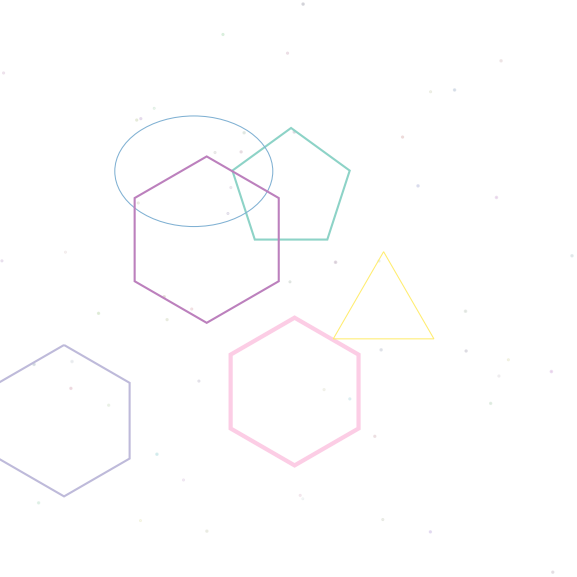[{"shape": "pentagon", "thickness": 1, "radius": 0.53, "center": [0.504, 0.671]}, {"shape": "hexagon", "thickness": 1, "radius": 0.66, "center": [0.111, 0.271]}, {"shape": "oval", "thickness": 0.5, "radius": 0.68, "center": [0.336, 0.703]}, {"shape": "hexagon", "thickness": 2, "radius": 0.64, "center": [0.51, 0.321]}, {"shape": "hexagon", "thickness": 1, "radius": 0.72, "center": [0.358, 0.584]}, {"shape": "triangle", "thickness": 0.5, "radius": 0.5, "center": [0.664, 0.463]}]